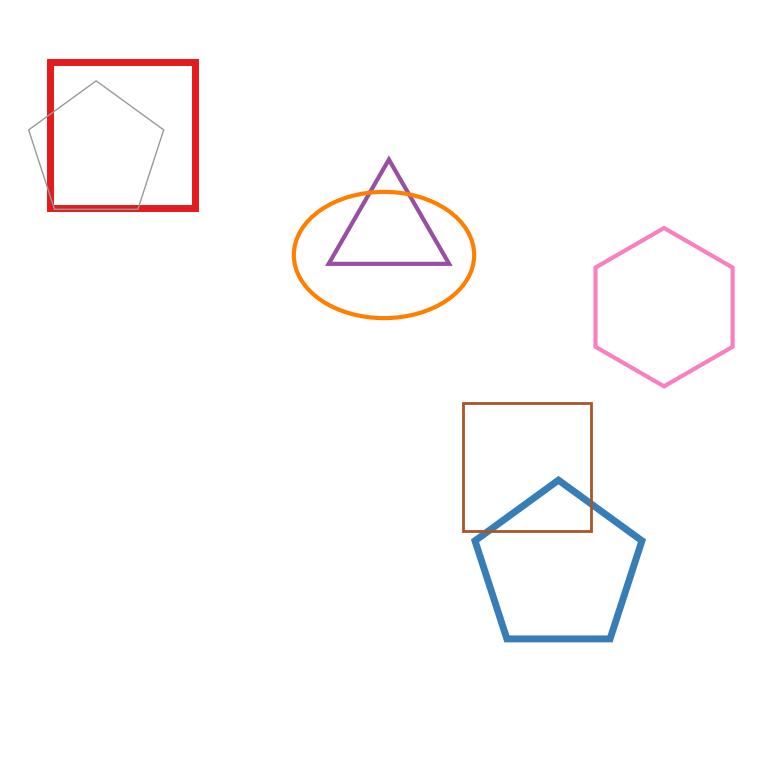[{"shape": "square", "thickness": 2.5, "radius": 0.47, "center": [0.159, 0.824]}, {"shape": "pentagon", "thickness": 2.5, "radius": 0.57, "center": [0.725, 0.262]}, {"shape": "triangle", "thickness": 1.5, "radius": 0.45, "center": [0.505, 0.703]}, {"shape": "oval", "thickness": 1.5, "radius": 0.59, "center": [0.499, 0.669]}, {"shape": "square", "thickness": 1, "radius": 0.42, "center": [0.684, 0.394]}, {"shape": "hexagon", "thickness": 1.5, "radius": 0.51, "center": [0.862, 0.601]}, {"shape": "pentagon", "thickness": 0.5, "radius": 0.46, "center": [0.125, 0.803]}]